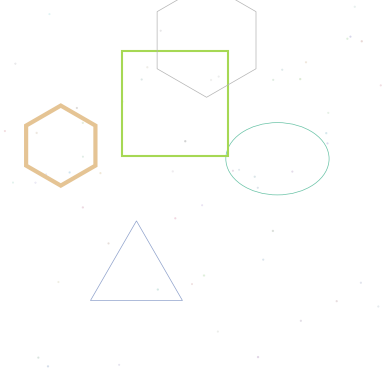[{"shape": "oval", "thickness": 0.5, "radius": 0.67, "center": [0.721, 0.588]}, {"shape": "triangle", "thickness": 0.5, "radius": 0.69, "center": [0.354, 0.288]}, {"shape": "square", "thickness": 1.5, "radius": 0.69, "center": [0.455, 0.731]}, {"shape": "hexagon", "thickness": 3, "radius": 0.52, "center": [0.158, 0.622]}, {"shape": "hexagon", "thickness": 0.5, "radius": 0.74, "center": [0.537, 0.896]}]